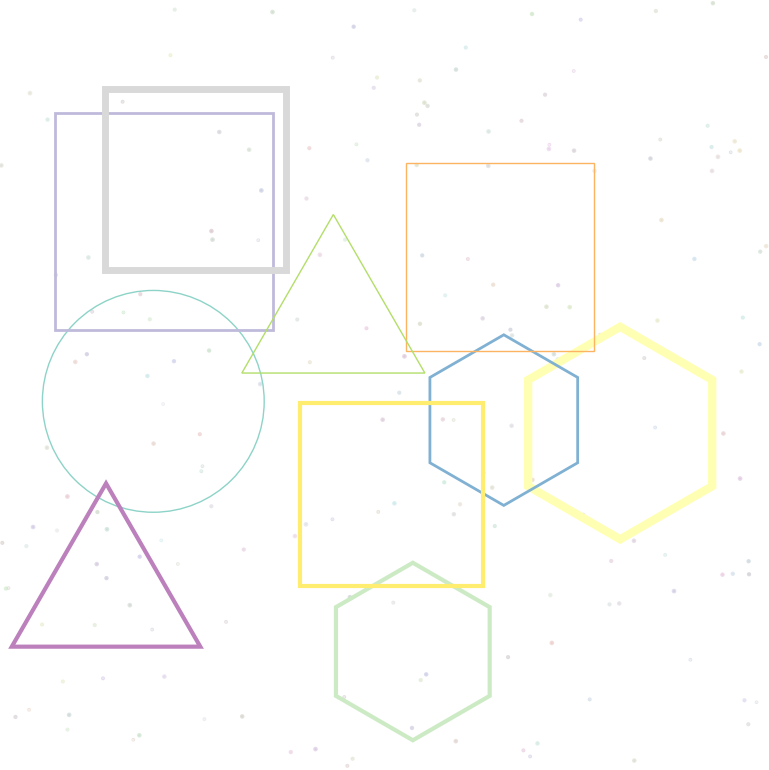[{"shape": "circle", "thickness": 0.5, "radius": 0.72, "center": [0.199, 0.479]}, {"shape": "hexagon", "thickness": 3, "radius": 0.69, "center": [0.805, 0.438]}, {"shape": "square", "thickness": 1, "radius": 0.71, "center": [0.213, 0.713]}, {"shape": "hexagon", "thickness": 1, "radius": 0.55, "center": [0.654, 0.454]}, {"shape": "square", "thickness": 0.5, "radius": 0.61, "center": [0.649, 0.666]}, {"shape": "triangle", "thickness": 0.5, "radius": 0.69, "center": [0.433, 0.584]}, {"shape": "square", "thickness": 2.5, "radius": 0.59, "center": [0.254, 0.767]}, {"shape": "triangle", "thickness": 1.5, "radius": 0.71, "center": [0.138, 0.231]}, {"shape": "hexagon", "thickness": 1.5, "radius": 0.58, "center": [0.536, 0.154]}, {"shape": "square", "thickness": 1.5, "radius": 0.6, "center": [0.508, 0.357]}]